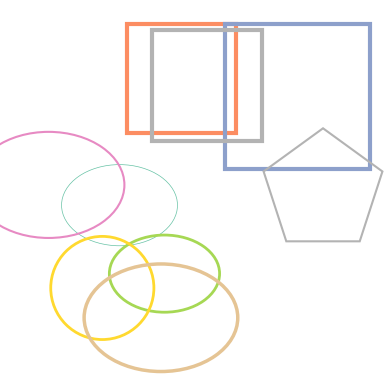[{"shape": "oval", "thickness": 0.5, "radius": 0.75, "center": [0.31, 0.467]}, {"shape": "square", "thickness": 3, "radius": 0.71, "center": [0.471, 0.796]}, {"shape": "square", "thickness": 3, "radius": 0.94, "center": [0.772, 0.749]}, {"shape": "oval", "thickness": 1.5, "radius": 0.98, "center": [0.126, 0.52]}, {"shape": "oval", "thickness": 2, "radius": 0.72, "center": [0.427, 0.289]}, {"shape": "circle", "thickness": 2, "radius": 0.67, "center": [0.266, 0.252]}, {"shape": "oval", "thickness": 2.5, "radius": 1.0, "center": [0.418, 0.175]}, {"shape": "square", "thickness": 3, "radius": 0.72, "center": [0.537, 0.778]}, {"shape": "pentagon", "thickness": 1.5, "radius": 0.81, "center": [0.839, 0.504]}]